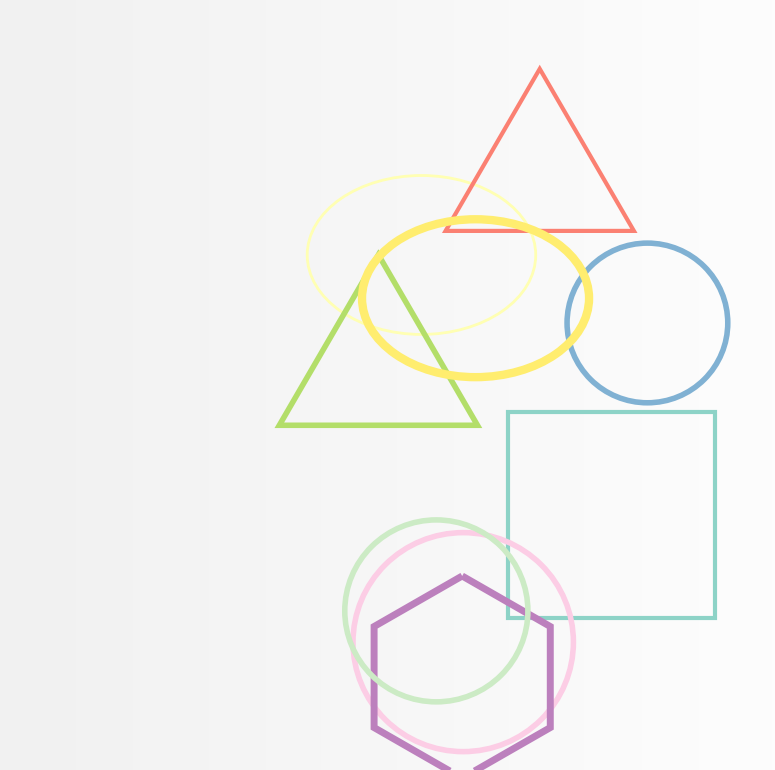[{"shape": "square", "thickness": 1.5, "radius": 0.67, "center": [0.788, 0.331]}, {"shape": "oval", "thickness": 1, "radius": 0.74, "center": [0.544, 0.669]}, {"shape": "triangle", "thickness": 1.5, "radius": 0.7, "center": [0.696, 0.77]}, {"shape": "circle", "thickness": 2, "radius": 0.52, "center": [0.835, 0.581]}, {"shape": "triangle", "thickness": 2, "radius": 0.74, "center": [0.488, 0.521]}, {"shape": "circle", "thickness": 2, "radius": 0.71, "center": [0.598, 0.166]}, {"shape": "hexagon", "thickness": 2.5, "radius": 0.66, "center": [0.596, 0.121]}, {"shape": "circle", "thickness": 2, "radius": 0.59, "center": [0.563, 0.207]}, {"shape": "oval", "thickness": 3, "radius": 0.73, "center": [0.614, 0.613]}]